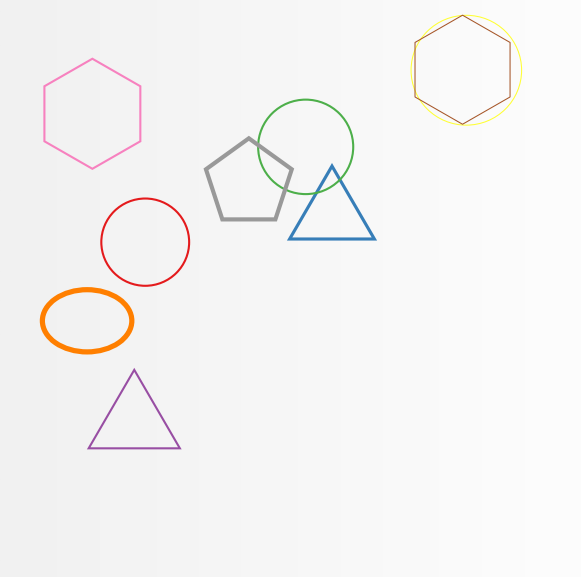[{"shape": "circle", "thickness": 1, "radius": 0.38, "center": [0.25, 0.58]}, {"shape": "triangle", "thickness": 1.5, "radius": 0.42, "center": [0.571, 0.627]}, {"shape": "circle", "thickness": 1, "radius": 0.41, "center": [0.526, 0.745]}, {"shape": "triangle", "thickness": 1, "radius": 0.45, "center": [0.231, 0.268]}, {"shape": "oval", "thickness": 2.5, "radius": 0.38, "center": [0.15, 0.444]}, {"shape": "circle", "thickness": 0.5, "radius": 0.48, "center": [0.802, 0.878]}, {"shape": "hexagon", "thickness": 0.5, "radius": 0.47, "center": [0.796, 0.878]}, {"shape": "hexagon", "thickness": 1, "radius": 0.48, "center": [0.159, 0.802]}, {"shape": "pentagon", "thickness": 2, "radius": 0.39, "center": [0.428, 0.682]}]